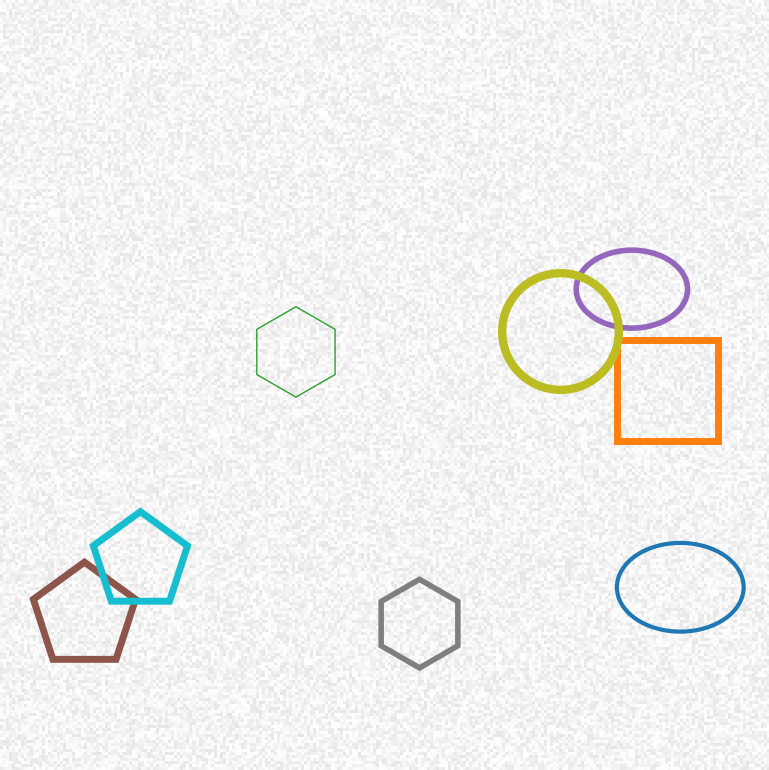[{"shape": "oval", "thickness": 1.5, "radius": 0.41, "center": [0.883, 0.237]}, {"shape": "square", "thickness": 2.5, "radius": 0.33, "center": [0.867, 0.492]}, {"shape": "hexagon", "thickness": 0.5, "radius": 0.29, "center": [0.384, 0.543]}, {"shape": "oval", "thickness": 2, "radius": 0.36, "center": [0.821, 0.624]}, {"shape": "pentagon", "thickness": 2.5, "radius": 0.35, "center": [0.11, 0.2]}, {"shape": "hexagon", "thickness": 2, "radius": 0.29, "center": [0.545, 0.19]}, {"shape": "circle", "thickness": 3, "radius": 0.38, "center": [0.728, 0.569]}, {"shape": "pentagon", "thickness": 2.5, "radius": 0.32, "center": [0.182, 0.271]}]